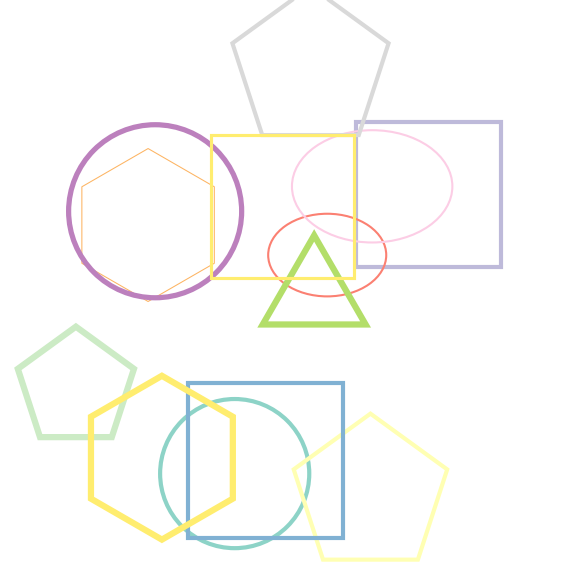[{"shape": "circle", "thickness": 2, "radius": 0.65, "center": [0.406, 0.179]}, {"shape": "pentagon", "thickness": 2, "radius": 0.7, "center": [0.641, 0.143]}, {"shape": "square", "thickness": 2, "radius": 0.63, "center": [0.742, 0.663]}, {"shape": "oval", "thickness": 1, "radius": 0.51, "center": [0.567, 0.557]}, {"shape": "square", "thickness": 2, "radius": 0.67, "center": [0.459, 0.201]}, {"shape": "hexagon", "thickness": 0.5, "radius": 0.66, "center": [0.256, 0.609]}, {"shape": "triangle", "thickness": 3, "radius": 0.51, "center": [0.544, 0.489]}, {"shape": "oval", "thickness": 1, "radius": 0.69, "center": [0.644, 0.676]}, {"shape": "pentagon", "thickness": 2, "radius": 0.71, "center": [0.538, 0.88]}, {"shape": "circle", "thickness": 2.5, "radius": 0.75, "center": [0.269, 0.633]}, {"shape": "pentagon", "thickness": 3, "radius": 0.53, "center": [0.131, 0.328]}, {"shape": "hexagon", "thickness": 3, "radius": 0.71, "center": [0.28, 0.207]}, {"shape": "square", "thickness": 1.5, "radius": 0.62, "center": [0.489, 0.641]}]